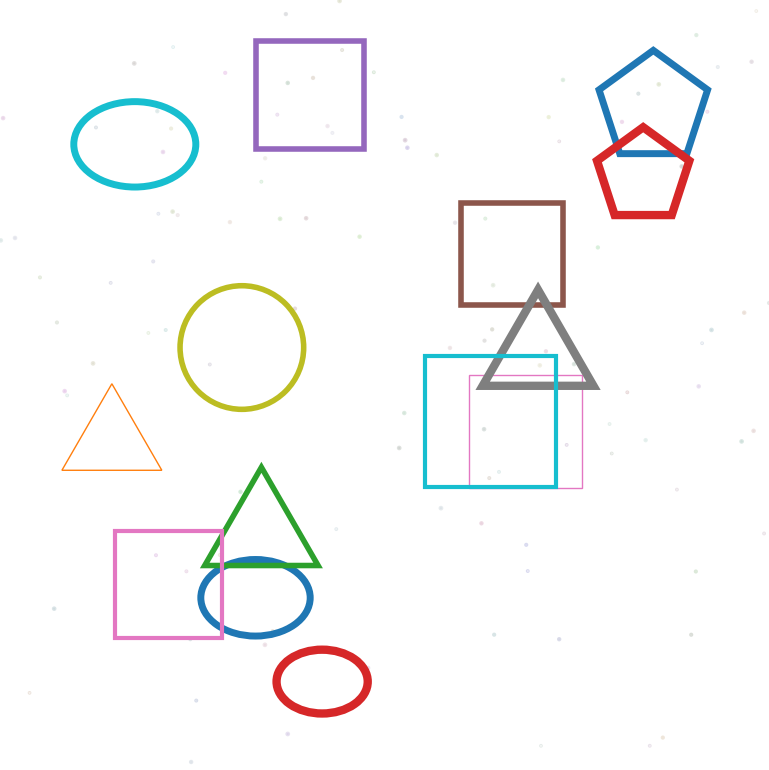[{"shape": "pentagon", "thickness": 2.5, "radius": 0.37, "center": [0.848, 0.86]}, {"shape": "oval", "thickness": 2.5, "radius": 0.36, "center": [0.332, 0.224]}, {"shape": "triangle", "thickness": 0.5, "radius": 0.37, "center": [0.145, 0.427]}, {"shape": "triangle", "thickness": 2, "radius": 0.43, "center": [0.339, 0.308]}, {"shape": "oval", "thickness": 3, "radius": 0.3, "center": [0.418, 0.115]}, {"shape": "pentagon", "thickness": 3, "radius": 0.32, "center": [0.835, 0.772]}, {"shape": "square", "thickness": 2, "radius": 0.35, "center": [0.402, 0.877]}, {"shape": "square", "thickness": 2, "radius": 0.33, "center": [0.665, 0.67]}, {"shape": "square", "thickness": 0.5, "radius": 0.37, "center": [0.682, 0.44]}, {"shape": "square", "thickness": 1.5, "radius": 0.35, "center": [0.219, 0.241]}, {"shape": "triangle", "thickness": 3, "radius": 0.42, "center": [0.699, 0.54]}, {"shape": "circle", "thickness": 2, "radius": 0.4, "center": [0.314, 0.549]}, {"shape": "square", "thickness": 1.5, "radius": 0.43, "center": [0.637, 0.453]}, {"shape": "oval", "thickness": 2.5, "radius": 0.4, "center": [0.175, 0.813]}]